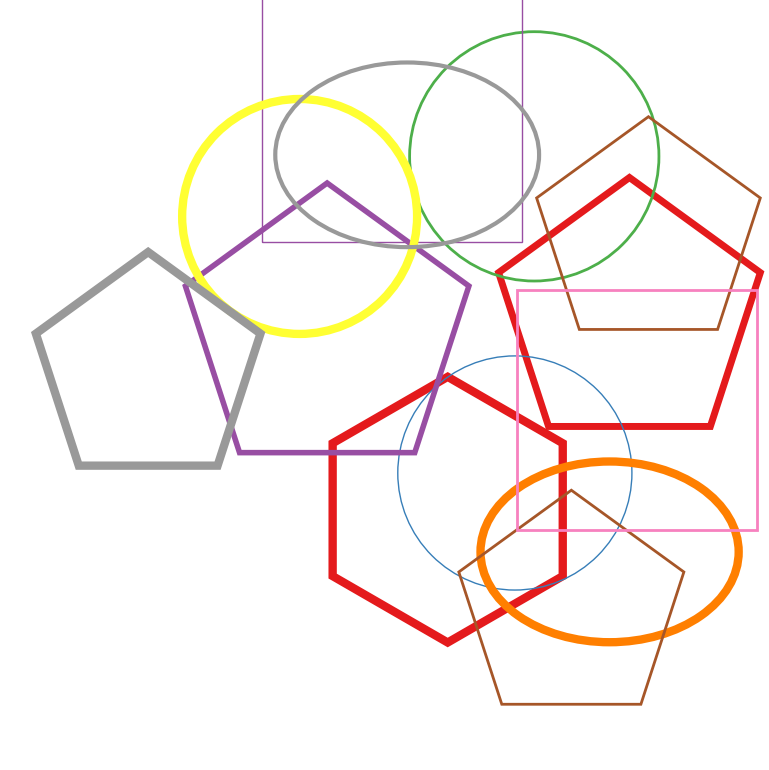[{"shape": "hexagon", "thickness": 3, "radius": 0.86, "center": [0.581, 0.338]}, {"shape": "pentagon", "thickness": 2.5, "radius": 0.89, "center": [0.817, 0.591]}, {"shape": "circle", "thickness": 0.5, "radius": 0.76, "center": [0.669, 0.386]}, {"shape": "circle", "thickness": 1, "radius": 0.81, "center": [0.694, 0.797]}, {"shape": "pentagon", "thickness": 2, "radius": 0.97, "center": [0.425, 0.569]}, {"shape": "square", "thickness": 0.5, "radius": 0.84, "center": [0.509, 0.855]}, {"shape": "oval", "thickness": 3, "radius": 0.84, "center": [0.792, 0.283]}, {"shape": "circle", "thickness": 3, "radius": 0.76, "center": [0.389, 0.719]}, {"shape": "pentagon", "thickness": 1, "radius": 0.77, "center": [0.742, 0.21]}, {"shape": "pentagon", "thickness": 1, "radius": 0.76, "center": [0.842, 0.696]}, {"shape": "square", "thickness": 1, "radius": 0.78, "center": [0.828, 0.468]}, {"shape": "oval", "thickness": 1.5, "radius": 0.86, "center": [0.529, 0.799]}, {"shape": "pentagon", "thickness": 3, "radius": 0.77, "center": [0.192, 0.519]}]